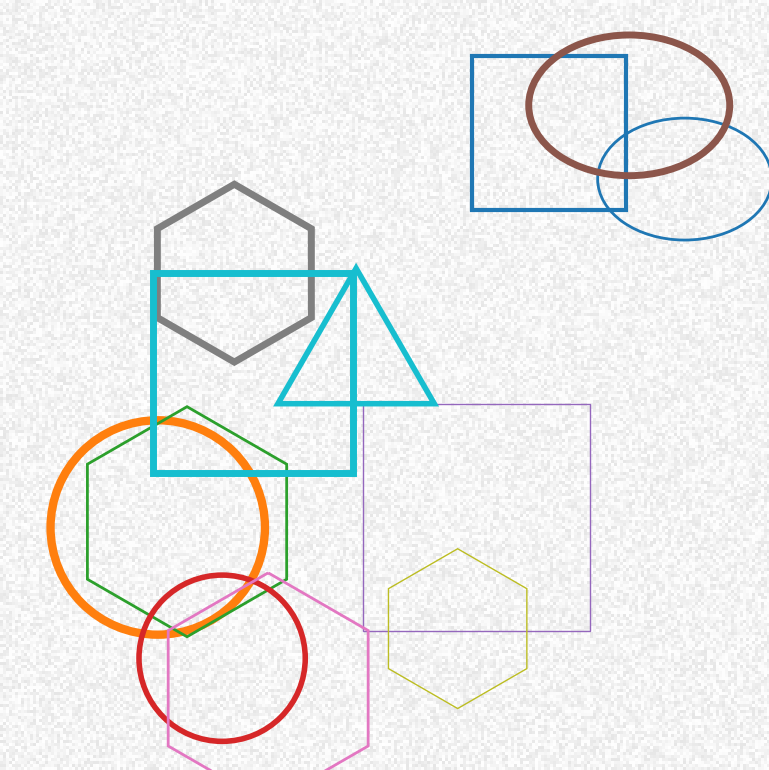[{"shape": "oval", "thickness": 1, "radius": 0.57, "center": [0.889, 0.767]}, {"shape": "square", "thickness": 1.5, "radius": 0.5, "center": [0.713, 0.827]}, {"shape": "circle", "thickness": 3, "radius": 0.7, "center": [0.205, 0.315]}, {"shape": "hexagon", "thickness": 1, "radius": 0.75, "center": [0.243, 0.322]}, {"shape": "circle", "thickness": 2, "radius": 0.54, "center": [0.288, 0.145]}, {"shape": "square", "thickness": 0.5, "radius": 0.74, "center": [0.619, 0.327]}, {"shape": "oval", "thickness": 2.5, "radius": 0.65, "center": [0.817, 0.863]}, {"shape": "hexagon", "thickness": 1, "radius": 0.75, "center": [0.348, 0.106]}, {"shape": "hexagon", "thickness": 2.5, "radius": 0.58, "center": [0.304, 0.645]}, {"shape": "hexagon", "thickness": 0.5, "radius": 0.52, "center": [0.594, 0.184]}, {"shape": "square", "thickness": 2.5, "radius": 0.65, "center": [0.329, 0.516]}, {"shape": "triangle", "thickness": 2, "radius": 0.59, "center": [0.462, 0.534]}]